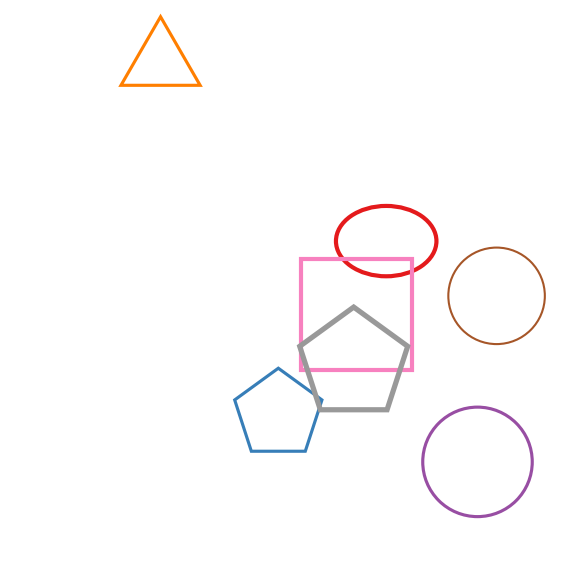[{"shape": "oval", "thickness": 2, "radius": 0.44, "center": [0.669, 0.582]}, {"shape": "pentagon", "thickness": 1.5, "radius": 0.4, "center": [0.482, 0.282]}, {"shape": "circle", "thickness": 1.5, "radius": 0.47, "center": [0.827, 0.199]}, {"shape": "triangle", "thickness": 1.5, "radius": 0.4, "center": [0.278, 0.891]}, {"shape": "circle", "thickness": 1, "radius": 0.42, "center": [0.86, 0.487]}, {"shape": "square", "thickness": 2, "radius": 0.48, "center": [0.618, 0.455]}, {"shape": "pentagon", "thickness": 2.5, "radius": 0.49, "center": [0.612, 0.369]}]